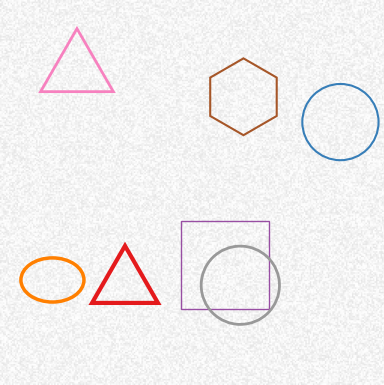[{"shape": "triangle", "thickness": 3, "radius": 0.49, "center": [0.325, 0.263]}, {"shape": "circle", "thickness": 1.5, "radius": 0.5, "center": [0.884, 0.683]}, {"shape": "square", "thickness": 1, "radius": 0.57, "center": [0.584, 0.311]}, {"shape": "oval", "thickness": 2.5, "radius": 0.41, "center": [0.136, 0.273]}, {"shape": "hexagon", "thickness": 1.5, "radius": 0.5, "center": [0.632, 0.749]}, {"shape": "triangle", "thickness": 2, "radius": 0.55, "center": [0.2, 0.817]}, {"shape": "circle", "thickness": 2, "radius": 0.51, "center": [0.624, 0.259]}]